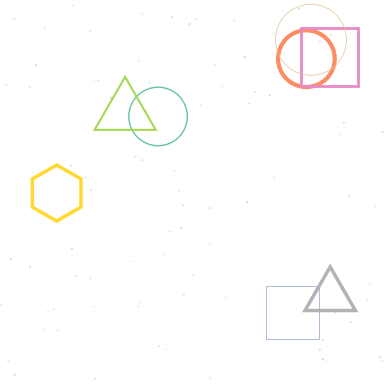[{"shape": "circle", "thickness": 1, "radius": 0.38, "center": [0.411, 0.698]}, {"shape": "circle", "thickness": 3, "radius": 0.37, "center": [0.796, 0.848]}, {"shape": "square", "thickness": 0.5, "radius": 0.35, "center": [0.759, 0.188]}, {"shape": "square", "thickness": 2, "radius": 0.37, "center": [0.856, 0.852]}, {"shape": "triangle", "thickness": 1.5, "radius": 0.46, "center": [0.325, 0.709]}, {"shape": "hexagon", "thickness": 2.5, "radius": 0.36, "center": [0.147, 0.499]}, {"shape": "circle", "thickness": 0.5, "radius": 0.46, "center": [0.808, 0.897]}, {"shape": "triangle", "thickness": 2.5, "radius": 0.38, "center": [0.858, 0.231]}]